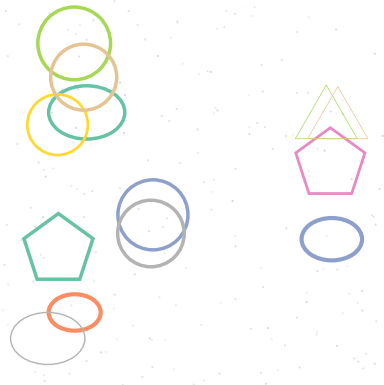[{"shape": "pentagon", "thickness": 2.5, "radius": 0.47, "center": [0.152, 0.351]}, {"shape": "oval", "thickness": 2.5, "radius": 0.49, "center": [0.225, 0.708]}, {"shape": "oval", "thickness": 3, "radius": 0.34, "center": [0.194, 0.188]}, {"shape": "circle", "thickness": 2.5, "radius": 0.45, "center": [0.397, 0.442]}, {"shape": "oval", "thickness": 3, "radius": 0.39, "center": [0.862, 0.379]}, {"shape": "pentagon", "thickness": 2, "radius": 0.47, "center": [0.858, 0.574]}, {"shape": "circle", "thickness": 2.5, "radius": 0.47, "center": [0.193, 0.887]}, {"shape": "triangle", "thickness": 0.5, "radius": 0.46, "center": [0.847, 0.686]}, {"shape": "circle", "thickness": 2, "radius": 0.39, "center": [0.149, 0.676]}, {"shape": "circle", "thickness": 2.5, "radius": 0.43, "center": [0.217, 0.8]}, {"shape": "triangle", "thickness": 0.5, "radius": 0.45, "center": [0.877, 0.685]}, {"shape": "oval", "thickness": 1, "radius": 0.48, "center": [0.124, 0.121]}, {"shape": "circle", "thickness": 2.5, "radius": 0.43, "center": [0.392, 0.394]}]